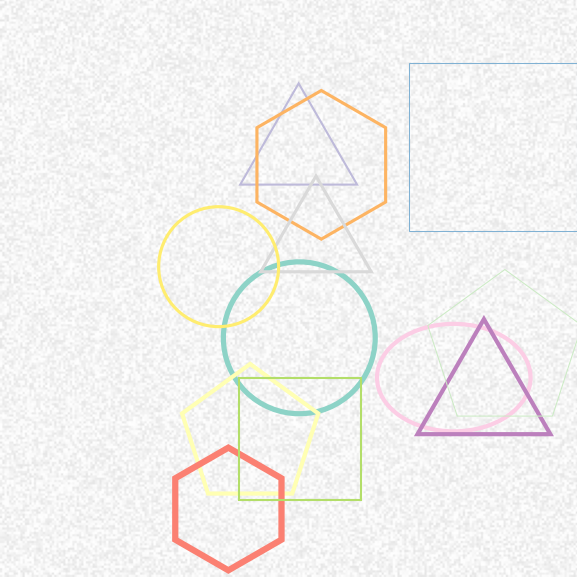[{"shape": "circle", "thickness": 2.5, "radius": 0.66, "center": [0.518, 0.414]}, {"shape": "pentagon", "thickness": 2, "radius": 0.62, "center": [0.433, 0.245]}, {"shape": "triangle", "thickness": 1, "radius": 0.58, "center": [0.517, 0.738]}, {"shape": "hexagon", "thickness": 3, "radius": 0.53, "center": [0.395, 0.118]}, {"shape": "square", "thickness": 0.5, "radius": 0.73, "center": [0.854, 0.744]}, {"shape": "hexagon", "thickness": 1.5, "radius": 0.64, "center": [0.556, 0.714]}, {"shape": "square", "thickness": 1, "radius": 0.53, "center": [0.52, 0.239]}, {"shape": "oval", "thickness": 2, "radius": 0.66, "center": [0.786, 0.345]}, {"shape": "triangle", "thickness": 1.5, "radius": 0.55, "center": [0.547, 0.584]}, {"shape": "triangle", "thickness": 2, "radius": 0.66, "center": [0.838, 0.314]}, {"shape": "pentagon", "thickness": 0.5, "radius": 0.7, "center": [0.874, 0.392]}, {"shape": "circle", "thickness": 1.5, "radius": 0.52, "center": [0.379, 0.537]}]